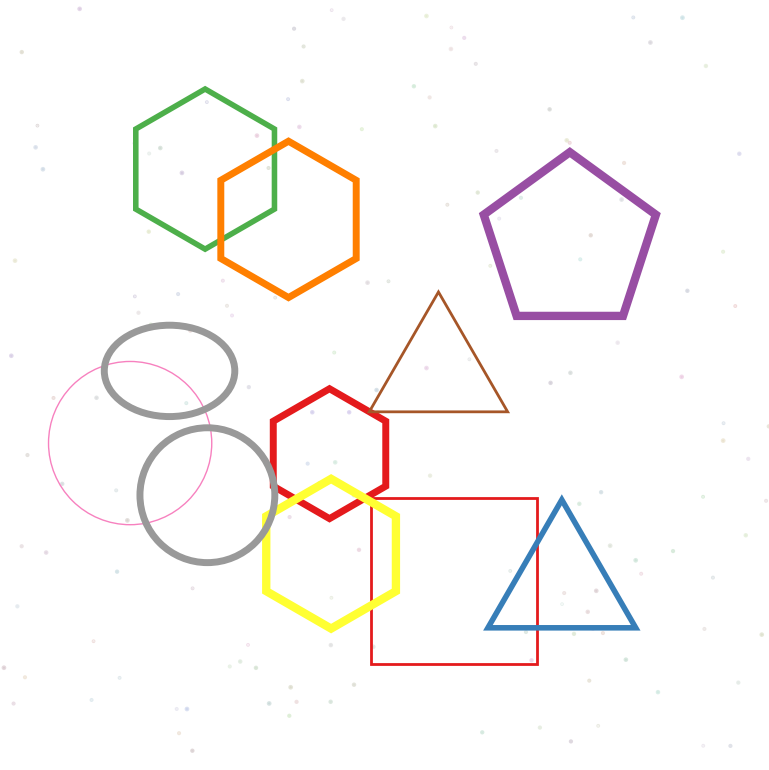[{"shape": "hexagon", "thickness": 2.5, "radius": 0.42, "center": [0.428, 0.411]}, {"shape": "square", "thickness": 1, "radius": 0.54, "center": [0.589, 0.246]}, {"shape": "triangle", "thickness": 2, "radius": 0.55, "center": [0.73, 0.24]}, {"shape": "hexagon", "thickness": 2, "radius": 0.52, "center": [0.266, 0.78]}, {"shape": "pentagon", "thickness": 3, "radius": 0.59, "center": [0.74, 0.685]}, {"shape": "hexagon", "thickness": 2.5, "radius": 0.51, "center": [0.375, 0.715]}, {"shape": "hexagon", "thickness": 3, "radius": 0.49, "center": [0.43, 0.281]}, {"shape": "triangle", "thickness": 1, "radius": 0.52, "center": [0.569, 0.517]}, {"shape": "circle", "thickness": 0.5, "radius": 0.53, "center": [0.169, 0.425]}, {"shape": "circle", "thickness": 2.5, "radius": 0.44, "center": [0.269, 0.357]}, {"shape": "oval", "thickness": 2.5, "radius": 0.42, "center": [0.22, 0.518]}]